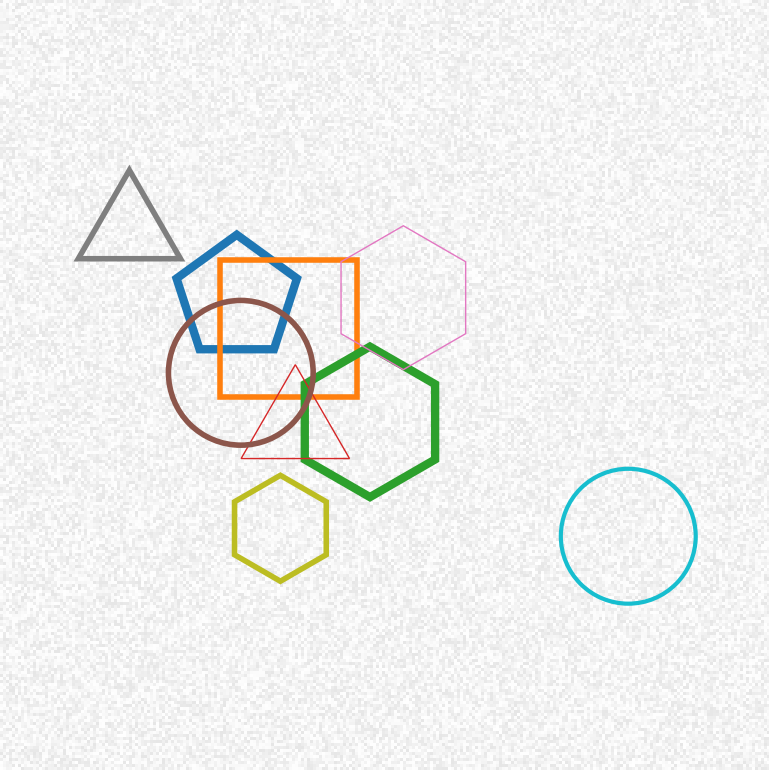[{"shape": "pentagon", "thickness": 3, "radius": 0.41, "center": [0.307, 0.613]}, {"shape": "square", "thickness": 2, "radius": 0.45, "center": [0.375, 0.573]}, {"shape": "hexagon", "thickness": 3, "radius": 0.49, "center": [0.48, 0.452]}, {"shape": "triangle", "thickness": 0.5, "radius": 0.41, "center": [0.384, 0.445]}, {"shape": "circle", "thickness": 2, "radius": 0.47, "center": [0.313, 0.516]}, {"shape": "hexagon", "thickness": 0.5, "radius": 0.47, "center": [0.524, 0.613]}, {"shape": "triangle", "thickness": 2, "radius": 0.38, "center": [0.168, 0.702]}, {"shape": "hexagon", "thickness": 2, "radius": 0.34, "center": [0.364, 0.314]}, {"shape": "circle", "thickness": 1.5, "radius": 0.44, "center": [0.816, 0.304]}]